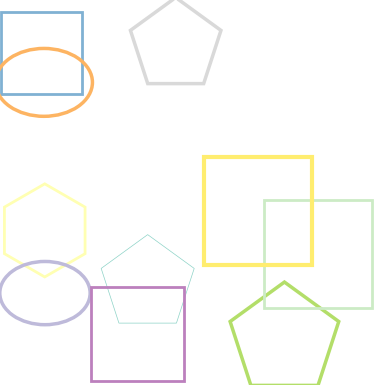[{"shape": "pentagon", "thickness": 0.5, "radius": 0.64, "center": [0.384, 0.264]}, {"shape": "hexagon", "thickness": 2, "radius": 0.6, "center": [0.116, 0.402]}, {"shape": "oval", "thickness": 2.5, "radius": 0.59, "center": [0.117, 0.239]}, {"shape": "square", "thickness": 2, "radius": 0.53, "center": [0.108, 0.863]}, {"shape": "oval", "thickness": 2.5, "radius": 0.63, "center": [0.114, 0.786]}, {"shape": "pentagon", "thickness": 2.5, "radius": 0.74, "center": [0.739, 0.119]}, {"shape": "pentagon", "thickness": 2.5, "radius": 0.62, "center": [0.456, 0.883]}, {"shape": "square", "thickness": 2, "radius": 0.61, "center": [0.357, 0.133]}, {"shape": "square", "thickness": 2, "radius": 0.7, "center": [0.826, 0.339]}, {"shape": "square", "thickness": 3, "radius": 0.7, "center": [0.671, 0.452]}]